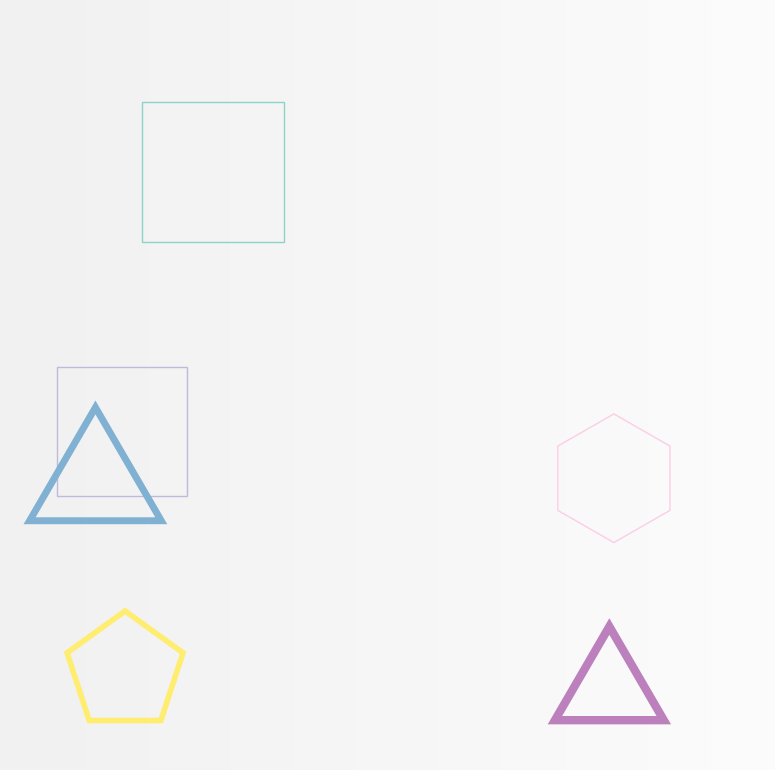[{"shape": "square", "thickness": 0.5, "radius": 0.46, "center": [0.275, 0.777]}, {"shape": "square", "thickness": 0.5, "radius": 0.42, "center": [0.158, 0.439]}, {"shape": "triangle", "thickness": 2.5, "radius": 0.49, "center": [0.123, 0.373]}, {"shape": "hexagon", "thickness": 0.5, "radius": 0.42, "center": [0.792, 0.379]}, {"shape": "triangle", "thickness": 3, "radius": 0.41, "center": [0.786, 0.105]}, {"shape": "pentagon", "thickness": 2, "radius": 0.39, "center": [0.161, 0.128]}]